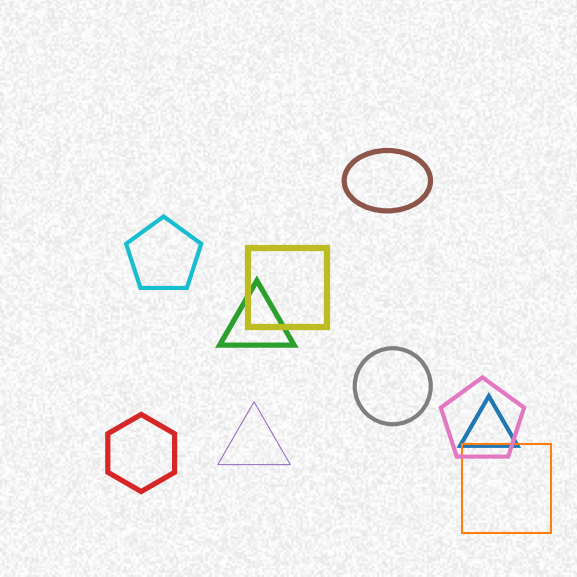[{"shape": "triangle", "thickness": 2, "radius": 0.29, "center": [0.846, 0.256]}, {"shape": "square", "thickness": 1, "radius": 0.38, "center": [0.877, 0.154]}, {"shape": "triangle", "thickness": 2.5, "radius": 0.37, "center": [0.445, 0.439]}, {"shape": "hexagon", "thickness": 2.5, "radius": 0.33, "center": [0.245, 0.215]}, {"shape": "triangle", "thickness": 0.5, "radius": 0.36, "center": [0.44, 0.231]}, {"shape": "oval", "thickness": 2.5, "radius": 0.37, "center": [0.671, 0.686]}, {"shape": "pentagon", "thickness": 2, "radius": 0.38, "center": [0.835, 0.27]}, {"shape": "circle", "thickness": 2, "radius": 0.33, "center": [0.68, 0.33]}, {"shape": "square", "thickness": 3, "radius": 0.34, "center": [0.498, 0.502]}, {"shape": "pentagon", "thickness": 2, "radius": 0.34, "center": [0.283, 0.556]}]